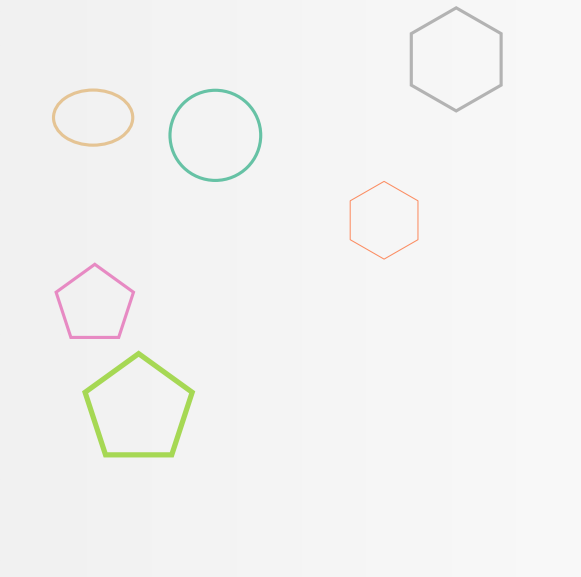[{"shape": "circle", "thickness": 1.5, "radius": 0.39, "center": [0.371, 0.765]}, {"shape": "hexagon", "thickness": 0.5, "radius": 0.34, "center": [0.661, 0.618]}, {"shape": "pentagon", "thickness": 1.5, "radius": 0.35, "center": [0.163, 0.471]}, {"shape": "pentagon", "thickness": 2.5, "radius": 0.48, "center": [0.239, 0.29]}, {"shape": "oval", "thickness": 1.5, "radius": 0.34, "center": [0.16, 0.795]}, {"shape": "hexagon", "thickness": 1.5, "radius": 0.45, "center": [0.785, 0.896]}]